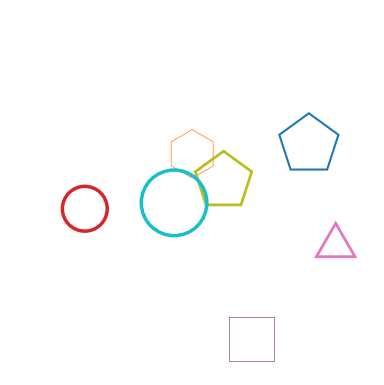[{"shape": "pentagon", "thickness": 1.5, "radius": 0.4, "center": [0.802, 0.625]}, {"shape": "hexagon", "thickness": 0.5, "radius": 0.31, "center": [0.499, 0.6]}, {"shape": "circle", "thickness": 2.5, "radius": 0.29, "center": [0.22, 0.458]}, {"shape": "square", "thickness": 0.5, "radius": 0.29, "center": [0.653, 0.119]}, {"shape": "triangle", "thickness": 2, "radius": 0.29, "center": [0.872, 0.362]}, {"shape": "pentagon", "thickness": 2, "radius": 0.39, "center": [0.581, 0.53]}, {"shape": "circle", "thickness": 2.5, "radius": 0.43, "center": [0.452, 0.473]}]